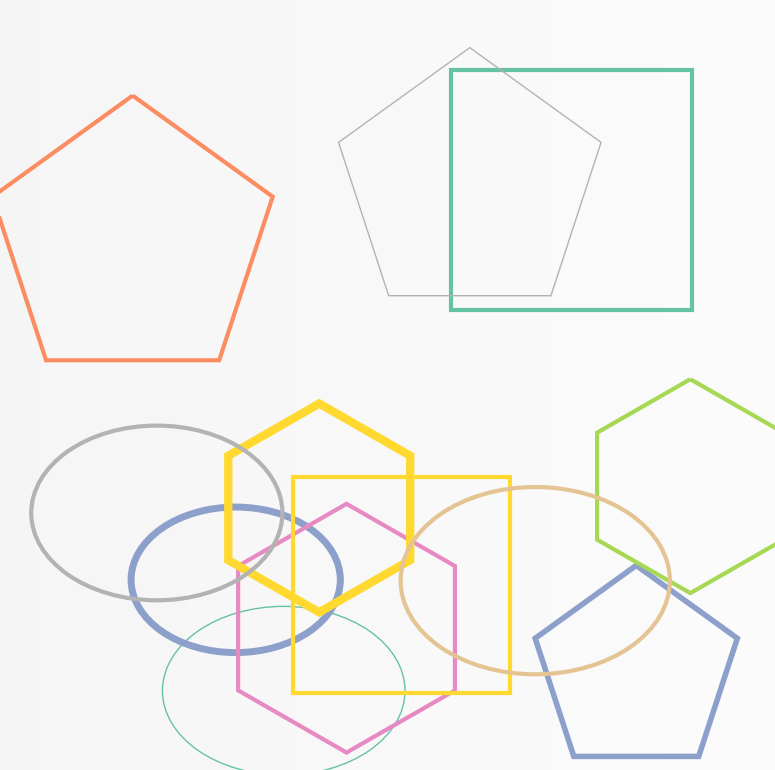[{"shape": "square", "thickness": 1.5, "radius": 0.78, "center": [0.738, 0.754]}, {"shape": "oval", "thickness": 0.5, "radius": 0.78, "center": [0.366, 0.103]}, {"shape": "pentagon", "thickness": 1.5, "radius": 0.95, "center": [0.171, 0.686]}, {"shape": "oval", "thickness": 2.5, "radius": 0.68, "center": [0.304, 0.247]}, {"shape": "pentagon", "thickness": 2, "radius": 0.69, "center": [0.821, 0.129]}, {"shape": "hexagon", "thickness": 1.5, "radius": 0.81, "center": [0.447, 0.184]}, {"shape": "hexagon", "thickness": 1.5, "radius": 0.69, "center": [0.891, 0.369]}, {"shape": "square", "thickness": 1.5, "radius": 0.7, "center": [0.518, 0.24]}, {"shape": "hexagon", "thickness": 3, "radius": 0.68, "center": [0.412, 0.34]}, {"shape": "oval", "thickness": 1.5, "radius": 0.87, "center": [0.691, 0.246]}, {"shape": "oval", "thickness": 1.5, "radius": 0.81, "center": [0.202, 0.334]}, {"shape": "pentagon", "thickness": 0.5, "radius": 0.89, "center": [0.606, 0.76]}]